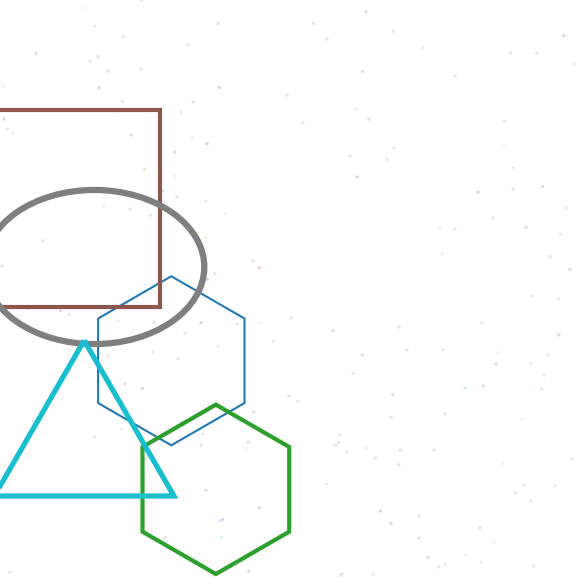[{"shape": "hexagon", "thickness": 1, "radius": 0.73, "center": [0.297, 0.374]}, {"shape": "hexagon", "thickness": 2, "radius": 0.73, "center": [0.374, 0.152]}, {"shape": "square", "thickness": 2, "radius": 0.85, "center": [0.107, 0.638]}, {"shape": "oval", "thickness": 3, "radius": 0.95, "center": [0.163, 0.537]}, {"shape": "triangle", "thickness": 2.5, "radius": 0.9, "center": [0.146, 0.23]}]